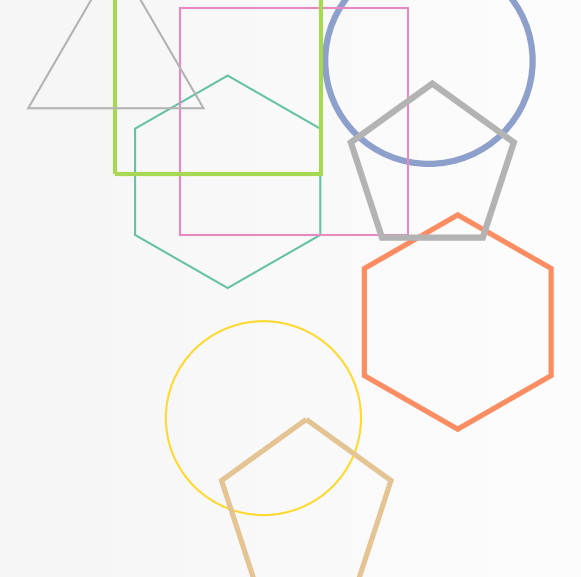[{"shape": "hexagon", "thickness": 1, "radius": 0.92, "center": [0.392, 0.684]}, {"shape": "hexagon", "thickness": 2.5, "radius": 0.93, "center": [0.788, 0.441]}, {"shape": "circle", "thickness": 3, "radius": 0.89, "center": [0.738, 0.894]}, {"shape": "square", "thickness": 1, "radius": 0.98, "center": [0.506, 0.788]}, {"shape": "square", "thickness": 2, "radius": 0.89, "center": [0.375, 0.875]}, {"shape": "circle", "thickness": 1, "radius": 0.84, "center": [0.453, 0.275]}, {"shape": "pentagon", "thickness": 2.5, "radius": 0.77, "center": [0.527, 0.12]}, {"shape": "pentagon", "thickness": 3, "radius": 0.74, "center": [0.744, 0.707]}, {"shape": "triangle", "thickness": 1, "radius": 0.87, "center": [0.199, 0.899]}]